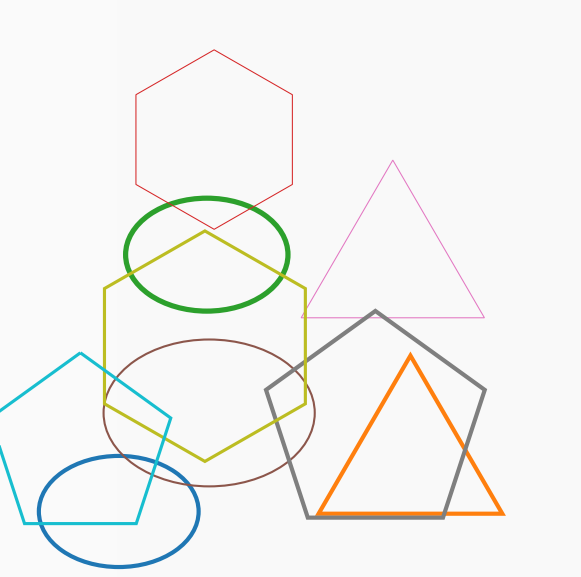[{"shape": "oval", "thickness": 2, "radius": 0.69, "center": [0.204, 0.113]}, {"shape": "triangle", "thickness": 2, "radius": 0.91, "center": [0.706, 0.201]}, {"shape": "oval", "thickness": 2.5, "radius": 0.7, "center": [0.356, 0.558]}, {"shape": "hexagon", "thickness": 0.5, "radius": 0.78, "center": [0.368, 0.757]}, {"shape": "oval", "thickness": 1, "radius": 0.91, "center": [0.36, 0.284]}, {"shape": "triangle", "thickness": 0.5, "radius": 0.91, "center": [0.676, 0.54]}, {"shape": "pentagon", "thickness": 2, "radius": 0.99, "center": [0.646, 0.263]}, {"shape": "hexagon", "thickness": 1.5, "radius": 1.0, "center": [0.353, 0.4]}, {"shape": "pentagon", "thickness": 1.5, "radius": 0.82, "center": [0.138, 0.225]}]